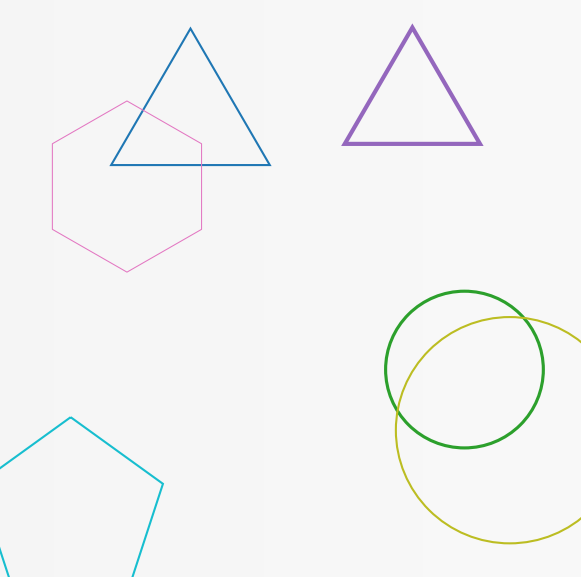[{"shape": "triangle", "thickness": 1, "radius": 0.79, "center": [0.328, 0.792]}, {"shape": "circle", "thickness": 1.5, "radius": 0.68, "center": [0.799, 0.359]}, {"shape": "triangle", "thickness": 2, "radius": 0.67, "center": [0.709, 0.817]}, {"shape": "hexagon", "thickness": 0.5, "radius": 0.74, "center": [0.218, 0.676]}, {"shape": "circle", "thickness": 1, "radius": 0.98, "center": [0.877, 0.254]}, {"shape": "pentagon", "thickness": 1, "radius": 0.83, "center": [0.122, 0.11]}]